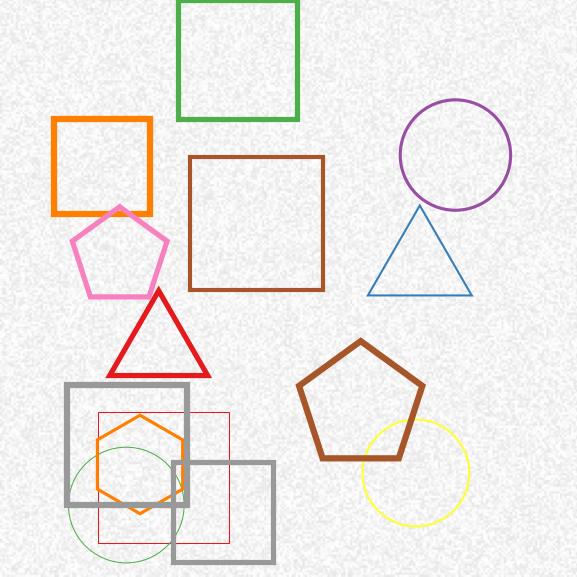[{"shape": "square", "thickness": 0.5, "radius": 0.57, "center": [0.283, 0.172]}, {"shape": "triangle", "thickness": 2.5, "radius": 0.49, "center": [0.275, 0.398]}, {"shape": "triangle", "thickness": 1, "radius": 0.52, "center": [0.727, 0.539]}, {"shape": "square", "thickness": 2.5, "radius": 0.52, "center": [0.411, 0.897]}, {"shape": "circle", "thickness": 0.5, "radius": 0.5, "center": [0.219, 0.125]}, {"shape": "circle", "thickness": 1.5, "radius": 0.48, "center": [0.789, 0.731]}, {"shape": "square", "thickness": 3, "radius": 0.41, "center": [0.176, 0.711]}, {"shape": "hexagon", "thickness": 1.5, "radius": 0.43, "center": [0.242, 0.195]}, {"shape": "circle", "thickness": 1, "radius": 0.46, "center": [0.72, 0.18]}, {"shape": "pentagon", "thickness": 3, "radius": 0.56, "center": [0.625, 0.296]}, {"shape": "square", "thickness": 2, "radius": 0.57, "center": [0.444, 0.612]}, {"shape": "pentagon", "thickness": 2.5, "radius": 0.43, "center": [0.207, 0.555]}, {"shape": "square", "thickness": 3, "radius": 0.52, "center": [0.219, 0.229]}, {"shape": "square", "thickness": 2.5, "radius": 0.43, "center": [0.386, 0.112]}]